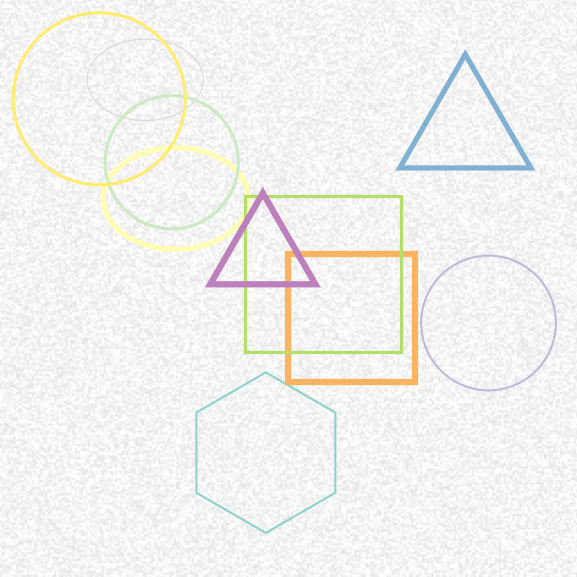[{"shape": "hexagon", "thickness": 1, "radius": 0.69, "center": [0.46, 0.215]}, {"shape": "oval", "thickness": 2.5, "radius": 0.63, "center": [0.304, 0.655]}, {"shape": "circle", "thickness": 1, "radius": 0.58, "center": [0.846, 0.44]}, {"shape": "triangle", "thickness": 2.5, "radius": 0.66, "center": [0.806, 0.774]}, {"shape": "square", "thickness": 3, "radius": 0.55, "center": [0.609, 0.448]}, {"shape": "square", "thickness": 1.5, "radius": 0.68, "center": [0.56, 0.524]}, {"shape": "oval", "thickness": 0.5, "radius": 0.5, "center": [0.251, 0.861]}, {"shape": "triangle", "thickness": 3, "radius": 0.53, "center": [0.455, 0.56]}, {"shape": "circle", "thickness": 1.5, "radius": 0.58, "center": [0.297, 0.718]}, {"shape": "circle", "thickness": 1.5, "radius": 0.75, "center": [0.172, 0.828]}]